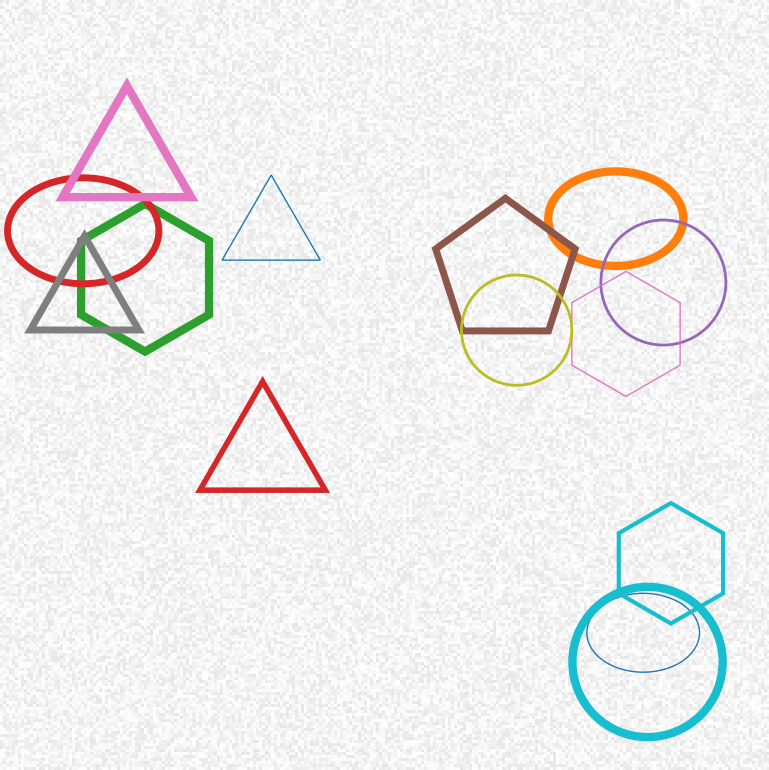[{"shape": "oval", "thickness": 0.5, "radius": 0.37, "center": [0.835, 0.178]}, {"shape": "triangle", "thickness": 0.5, "radius": 0.37, "center": [0.352, 0.699]}, {"shape": "oval", "thickness": 3, "radius": 0.44, "center": [0.8, 0.716]}, {"shape": "hexagon", "thickness": 3, "radius": 0.48, "center": [0.188, 0.639]}, {"shape": "triangle", "thickness": 2, "radius": 0.47, "center": [0.341, 0.41]}, {"shape": "oval", "thickness": 2.5, "radius": 0.49, "center": [0.108, 0.7]}, {"shape": "circle", "thickness": 1, "radius": 0.41, "center": [0.862, 0.633]}, {"shape": "pentagon", "thickness": 2.5, "radius": 0.48, "center": [0.656, 0.647]}, {"shape": "hexagon", "thickness": 0.5, "radius": 0.41, "center": [0.813, 0.566]}, {"shape": "triangle", "thickness": 3, "radius": 0.48, "center": [0.165, 0.792]}, {"shape": "triangle", "thickness": 2.5, "radius": 0.41, "center": [0.11, 0.612]}, {"shape": "circle", "thickness": 1, "radius": 0.36, "center": [0.671, 0.571]}, {"shape": "circle", "thickness": 3, "radius": 0.49, "center": [0.841, 0.14]}, {"shape": "hexagon", "thickness": 1.5, "radius": 0.39, "center": [0.871, 0.268]}]